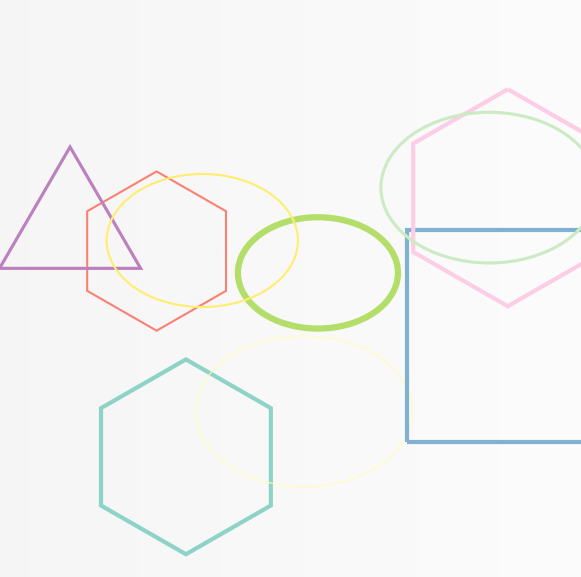[{"shape": "hexagon", "thickness": 2, "radius": 0.84, "center": [0.32, 0.208]}, {"shape": "oval", "thickness": 0.5, "radius": 0.93, "center": [0.523, 0.287]}, {"shape": "hexagon", "thickness": 1, "radius": 0.69, "center": [0.269, 0.564]}, {"shape": "square", "thickness": 2, "radius": 0.92, "center": [0.884, 0.417]}, {"shape": "oval", "thickness": 3, "radius": 0.69, "center": [0.547, 0.527]}, {"shape": "hexagon", "thickness": 2, "radius": 0.94, "center": [0.874, 0.657]}, {"shape": "triangle", "thickness": 1.5, "radius": 0.7, "center": [0.121, 0.605]}, {"shape": "oval", "thickness": 1.5, "radius": 0.93, "center": [0.842, 0.674]}, {"shape": "oval", "thickness": 1, "radius": 0.82, "center": [0.348, 0.583]}]